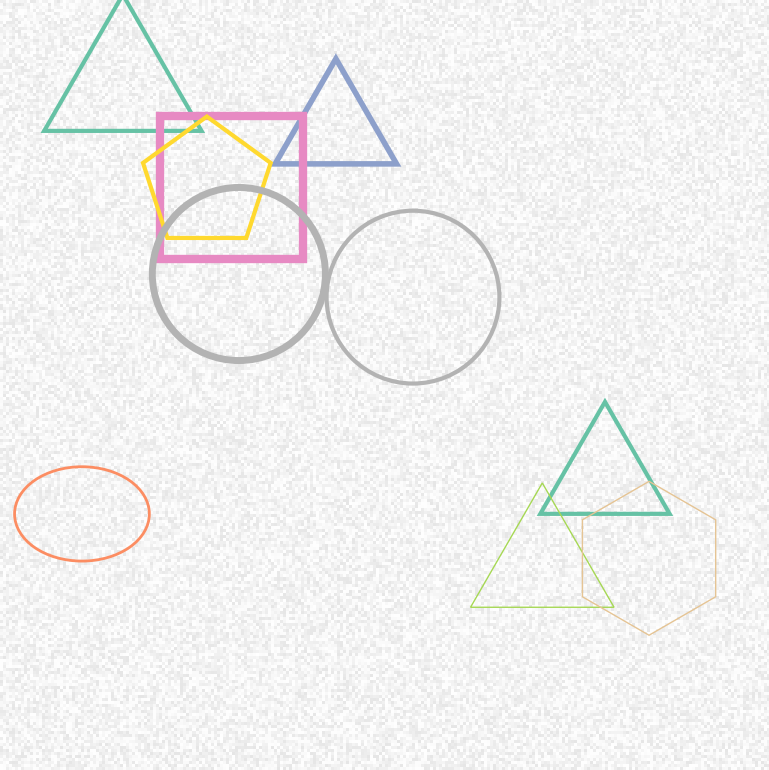[{"shape": "triangle", "thickness": 1.5, "radius": 0.59, "center": [0.16, 0.889]}, {"shape": "triangle", "thickness": 1.5, "radius": 0.48, "center": [0.786, 0.381]}, {"shape": "oval", "thickness": 1, "radius": 0.44, "center": [0.106, 0.333]}, {"shape": "triangle", "thickness": 2, "radius": 0.46, "center": [0.436, 0.833]}, {"shape": "square", "thickness": 3, "radius": 0.46, "center": [0.301, 0.757]}, {"shape": "triangle", "thickness": 0.5, "radius": 0.54, "center": [0.704, 0.265]}, {"shape": "pentagon", "thickness": 1.5, "radius": 0.44, "center": [0.269, 0.761]}, {"shape": "hexagon", "thickness": 0.5, "radius": 0.5, "center": [0.843, 0.275]}, {"shape": "circle", "thickness": 1.5, "radius": 0.56, "center": [0.536, 0.614]}, {"shape": "circle", "thickness": 2.5, "radius": 0.56, "center": [0.31, 0.644]}]